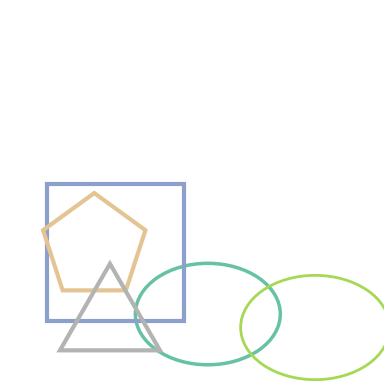[{"shape": "oval", "thickness": 2.5, "radius": 0.94, "center": [0.54, 0.184]}, {"shape": "square", "thickness": 3, "radius": 0.89, "center": [0.299, 0.344]}, {"shape": "oval", "thickness": 2, "radius": 0.97, "center": [0.819, 0.149]}, {"shape": "pentagon", "thickness": 3, "radius": 0.7, "center": [0.245, 0.359]}, {"shape": "triangle", "thickness": 3, "radius": 0.75, "center": [0.286, 0.165]}]